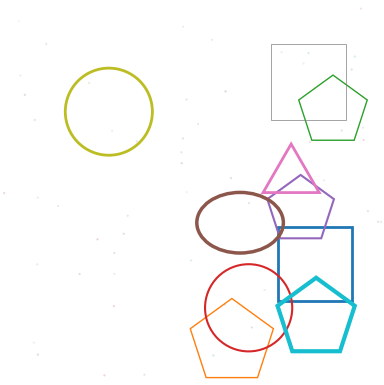[{"shape": "square", "thickness": 2, "radius": 0.48, "center": [0.818, 0.314]}, {"shape": "pentagon", "thickness": 1, "radius": 0.57, "center": [0.602, 0.111]}, {"shape": "pentagon", "thickness": 1, "radius": 0.47, "center": [0.865, 0.711]}, {"shape": "circle", "thickness": 1.5, "radius": 0.57, "center": [0.646, 0.201]}, {"shape": "pentagon", "thickness": 1.5, "radius": 0.45, "center": [0.781, 0.455]}, {"shape": "oval", "thickness": 2.5, "radius": 0.56, "center": [0.624, 0.422]}, {"shape": "triangle", "thickness": 2, "radius": 0.42, "center": [0.756, 0.542]}, {"shape": "square", "thickness": 0.5, "radius": 0.49, "center": [0.801, 0.788]}, {"shape": "circle", "thickness": 2, "radius": 0.57, "center": [0.283, 0.71]}, {"shape": "pentagon", "thickness": 3, "radius": 0.53, "center": [0.821, 0.173]}]